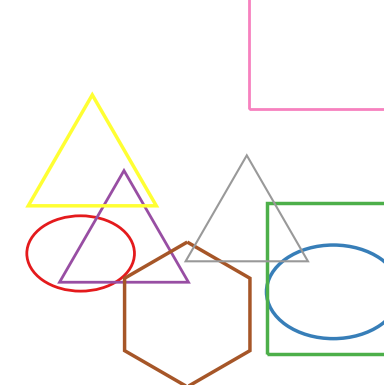[{"shape": "oval", "thickness": 2, "radius": 0.7, "center": [0.209, 0.342]}, {"shape": "oval", "thickness": 2.5, "radius": 0.87, "center": [0.866, 0.242]}, {"shape": "square", "thickness": 2.5, "radius": 0.98, "center": [0.891, 0.277]}, {"shape": "triangle", "thickness": 2, "radius": 0.97, "center": [0.322, 0.364]}, {"shape": "triangle", "thickness": 2.5, "radius": 0.96, "center": [0.24, 0.561]}, {"shape": "hexagon", "thickness": 2.5, "radius": 0.94, "center": [0.486, 0.183]}, {"shape": "square", "thickness": 2, "radius": 0.89, "center": [0.826, 0.896]}, {"shape": "triangle", "thickness": 1.5, "radius": 0.92, "center": [0.641, 0.413]}]